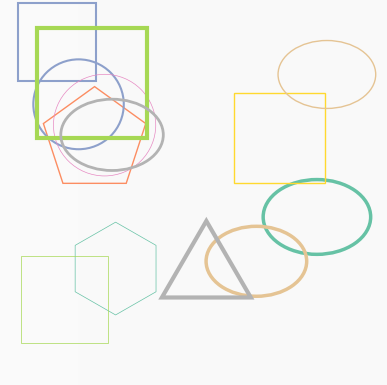[{"shape": "oval", "thickness": 2.5, "radius": 0.69, "center": [0.818, 0.436]}, {"shape": "hexagon", "thickness": 0.5, "radius": 0.6, "center": [0.298, 0.302]}, {"shape": "pentagon", "thickness": 1, "radius": 0.69, "center": [0.244, 0.636]}, {"shape": "square", "thickness": 1.5, "radius": 0.5, "center": [0.148, 0.891]}, {"shape": "circle", "thickness": 1.5, "radius": 0.58, "center": [0.203, 0.729]}, {"shape": "circle", "thickness": 0.5, "radius": 0.66, "center": [0.27, 0.675]}, {"shape": "square", "thickness": 0.5, "radius": 0.56, "center": [0.166, 0.222]}, {"shape": "square", "thickness": 3, "radius": 0.71, "center": [0.237, 0.785]}, {"shape": "square", "thickness": 1, "radius": 0.59, "center": [0.721, 0.642]}, {"shape": "oval", "thickness": 2.5, "radius": 0.65, "center": [0.662, 0.321]}, {"shape": "oval", "thickness": 1, "radius": 0.63, "center": [0.844, 0.807]}, {"shape": "oval", "thickness": 2, "radius": 0.66, "center": [0.289, 0.65]}, {"shape": "triangle", "thickness": 3, "radius": 0.66, "center": [0.532, 0.294]}]